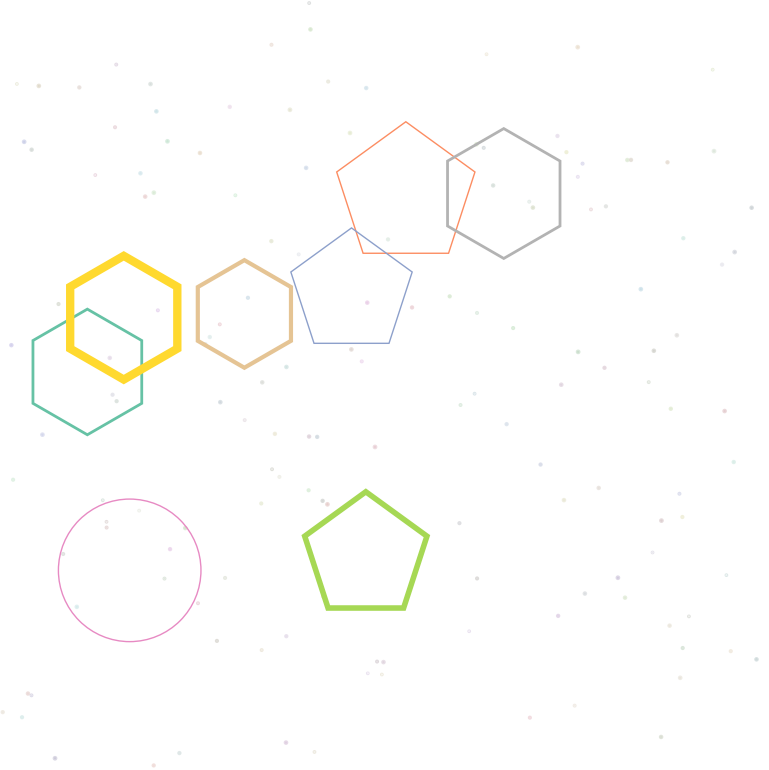[{"shape": "hexagon", "thickness": 1, "radius": 0.41, "center": [0.113, 0.517]}, {"shape": "pentagon", "thickness": 0.5, "radius": 0.47, "center": [0.527, 0.747]}, {"shape": "pentagon", "thickness": 0.5, "radius": 0.41, "center": [0.457, 0.621]}, {"shape": "circle", "thickness": 0.5, "radius": 0.46, "center": [0.168, 0.259]}, {"shape": "pentagon", "thickness": 2, "radius": 0.42, "center": [0.475, 0.278]}, {"shape": "hexagon", "thickness": 3, "radius": 0.4, "center": [0.161, 0.587]}, {"shape": "hexagon", "thickness": 1.5, "radius": 0.35, "center": [0.317, 0.592]}, {"shape": "hexagon", "thickness": 1, "radius": 0.42, "center": [0.654, 0.749]}]